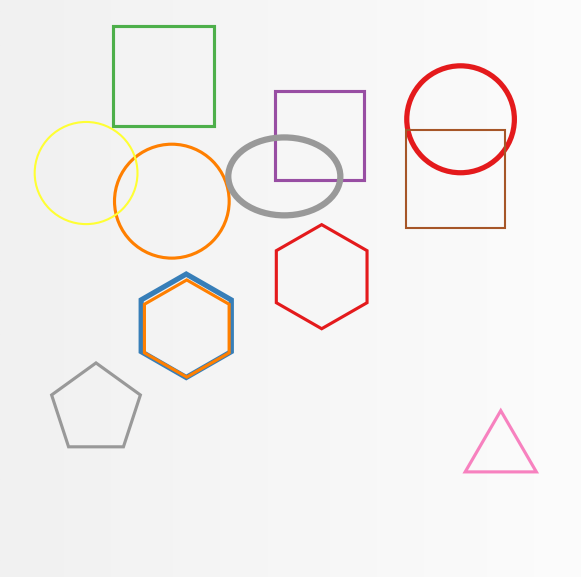[{"shape": "hexagon", "thickness": 1.5, "radius": 0.45, "center": [0.553, 0.52]}, {"shape": "circle", "thickness": 2.5, "radius": 0.46, "center": [0.792, 0.793]}, {"shape": "hexagon", "thickness": 2.5, "radius": 0.45, "center": [0.32, 0.435]}, {"shape": "square", "thickness": 1.5, "radius": 0.43, "center": [0.282, 0.868]}, {"shape": "square", "thickness": 1.5, "radius": 0.38, "center": [0.55, 0.765]}, {"shape": "hexagon", "thickness": 1.5, "radius": 0.42, "center": [0.321, 0.43]}, {"shape": "circle", "thickness": 1.5, "radius": 0.49, "center": [0.296, 0.651]}, {"shape": "circle", "thickness": 1, "radius": 0.44, "center": [0.148, 0.7]}, {"shape": "square", "thickness": 1, "radius": 0.42, "center": [0.784, 0.69]}, {"shape": "triangle", "thickness": 1.5, "radius": 0.35, "center": [0.862, 0.217]}, {"shape": "pentagon", "thickness": 1.5, "radius": 0.4, "center": [0.165, 0.29]}, {"shape": "oval", "thickness": 3, "radius": 0.48, "center": [0.489, 0.694]}]